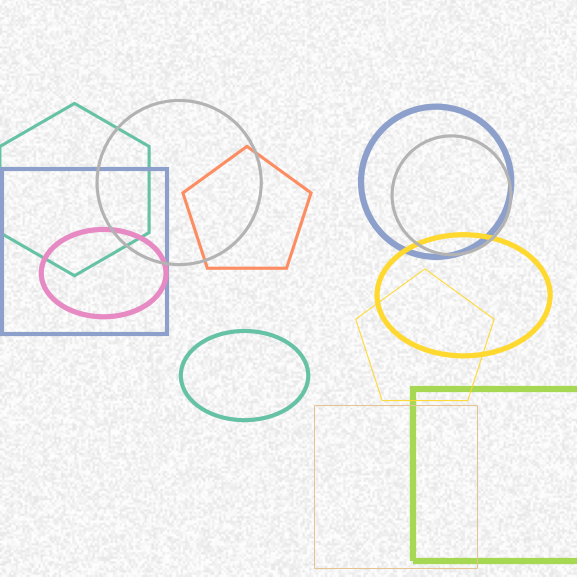[{"shape": "oval", "thickness": 2, "radius": 0.55, "center": [0.423, 0.349]}, {"shape": "hexagon", "thickness": 1.5, "radius": 0.75, "center": [0.129, 0.671]}, {"shape": "pentagon", "thickness": 1.5, "radius": 0.58, "center": [0.428, 0.629]}, {"shape": "circle", "thickness": 3, "radius": 0.65, "center": [0.755, 0.684]}, {"shape": "square", "thickness": 2, "radius": 0.71, "center": [0.146, 0.563]}, {"shape": "oval", "thickness": 2.5, "radius": 0.54, "center": [0.179, 0.526]}, {"shape": "square", "thickness": 3, "radius": 0.75, "center": [0.865, 0.177]}, {"shape": "oval", "thickness": 2.5, "radius": 0.75, "center": [0.803, 0.488]}, {"shape": "pentagon", "thickness": 0.5, "radius": 0.63, "center": [0.736, 0.407]}, {"shape": "square", "thickness": 0.5, "radius": 0.71, "center": [0.684, 0.157]}, {"shape": "circle", "thickness": 1.5, "radius": 0.71, "center": [0.31, 0.683]}, {"shape": "circle", "thickness": 1.5, "radius": 0.51, "center": [0.782, 0.661]}]